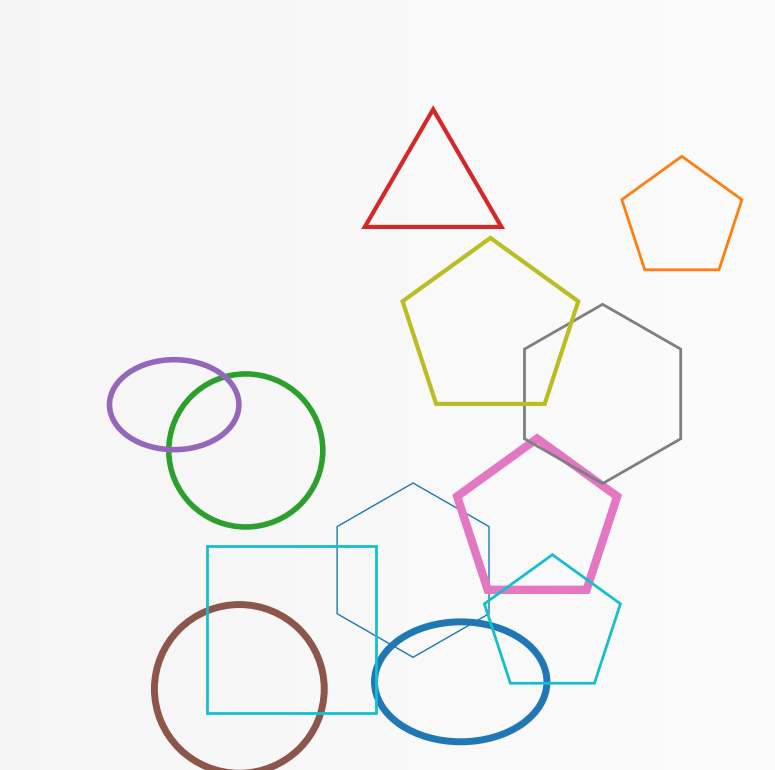[{"shape": "hexagon", "thickness": 0.5, "radius": 0.57, "center": [0.533, 0.26]}, {"shape": "oval", "thickness": 2.5, "radius": 0.56, "center": [0.594, 0.115]}, {"shape": "pentagon", "thickness": 1, "radius": 0.41, "center": [0.88, 0.716]}, {"shape": "circle", "thickness": 2, "radius": 0.5, "center": [0.317, 0.415]}, {"shape": "triangle", "thickness": 1.5, "radius": 0.51, "center": [0.559, 0.756]}, {"shape": "oval", "thickness": 2, "radius": 0.42, "center": [0.225, 0.474]}, {"shape": "circle", "thickness": 2.5, "radius": 0.55, "center": [0.309, 0.105]}, {"shape": "pentagon", "thickness": 3, "radius": 0.54, "center": [0.693, 0.322]}, {"shape": "hexagon", "thickness": 1, "radius": 0.58, "center": [0.778, 0.488]}, {"shape": "pentagon", "thickness": 1.5, "radius": 0.6, "center": [0.633, 0.572]}, {"shape": "pentagon", "thickness": 1, "radius": 0.46, "center": [0.713, 0.187]}, {"shape": "square", "thickness": 1, "radius": 0.54, "center": [0.376, 0.183]}]